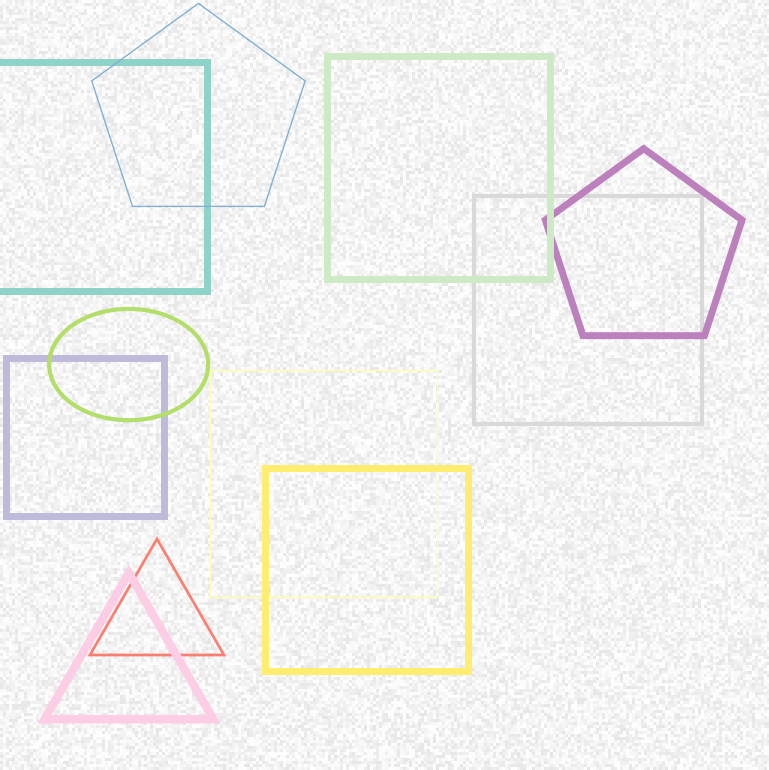[{"shape": "square", "thickness": 2.5, "radius": 0.74, "center": [0.12, 0.771]}, {"shape": "square", "thickness": 0.5, "radius": 0.74, "center": [0.42, 0.372]}, {"shape": "square", "thickness": 2.5, "radius": 0.51, "center": [0.11, 0.433]}, {"shape": "triangle", "thickness": 1, "radius": 0.5, "center": [0.204, 0.2]}, {"shape": "pentagon", "thickness": 0.5, "radius": 0.73, "center": [0.258, 0.85]}, {"shape": "oval", "thickness": 1.5, "radius": 0.52, "center": [0.167, 0.527]}, {"shape": "triangle", "thickness": 3, "radius": 0.63, "center": [0.167, 0.129]}, {"shape": "square", "thickness": 1.5, "radius": 0.74, "center": [0.764, 0.597]}, {"shape": "pentagon", "thickness": 2.5, "radius": 0.67, "center": [0.836, 0.673]}, {"shape": "square", "thickness": 2.5, "radius": 0.73, "center": [0.57, 0.783]}, {"shape": "square", "thickness": 2.5, "radius": 0.66, "center": [0.476, 0.26]}]